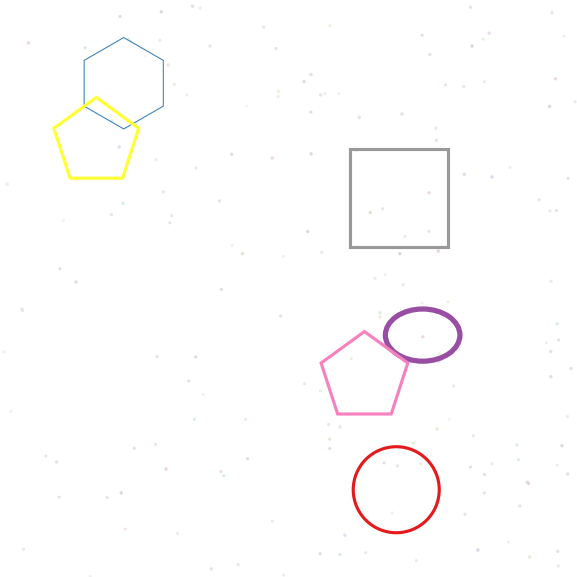[{"shape": "circle", "thickness": 1.5, "radius": 0.37, "center": [0.686, 0.151]}, {"shape": "hexagon", "thickness": 0.5, "radius": 0.4, "center": [0.214, 0.855]}, {"shape": "oval", "thickness": 2.5, "radius": 0.32, "center": [0.732, 0.419]}, {"shape": "pentagon", "thickness": 1.5, "radius": 0.39, "center": [0.167, 0.753]}, {"shape": "pentagon", "thickness": 1.5, "radius": 0.39, "center": [0.631, 0.346]}, {"shape": "square", "thickness": 1.5, "radius": 0.42, "center": [0.691, 0.656]}]